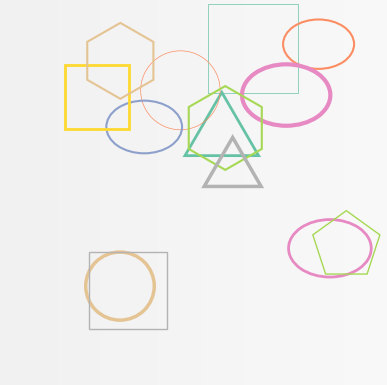[{"shape": "triangle", "thickness": 2, "radius": 0.55, "center": [0.572, 0.651]}, {"shape": "square", "thickness": 0.5, "radius": 0.58, "center": [0.654, 0.874]}, {"shape": "oval", "thickness": 1.5, "radius": 0.46, "center": [0.822, 0.885]}, {"shape": "circle", "thickness": 0.5, "radius": 0.51, "center": [0.466, 0.765]}, {"shape": "oval", "thickness": 1.5, "radius": 0.49, "center": [0.372, 0.67]}, {"shape": "oval", "thickness": 2, "radius": 0.53, "center": [0.851, 0.355]}, {"shape": "oval", "thickness": 3, "radius": 0.57, "center": [0.739, 0.753]}, {"shape": "hexagon", "thickness": 1.5, "radius": 0.54, "center": [0.581, 0.668]}, {"shape": "pentagon", "thickness": 1, "radius": 0.45, "center": [0.894, 0.362]}, {"shape": "square", "thickness": 2, "radius": 0.42, "center": [0.251, 0.748]}, {"shape": "hexagon", "thickness": 1.5, "radius": 0.49, "center": [0.311, 0.842]}, {"shape": "circle", "thickness": 2.5, "radius": 0.44, "center": [0.31, 0.257]}, {"shape": "square", "thickness": 1, "radius": 0.5, "center": [0.33, 0.246]}, {"shape": "triangle", "thickness": 2.5, "radius": 0.42, "center": [0.6, 0.558]}]